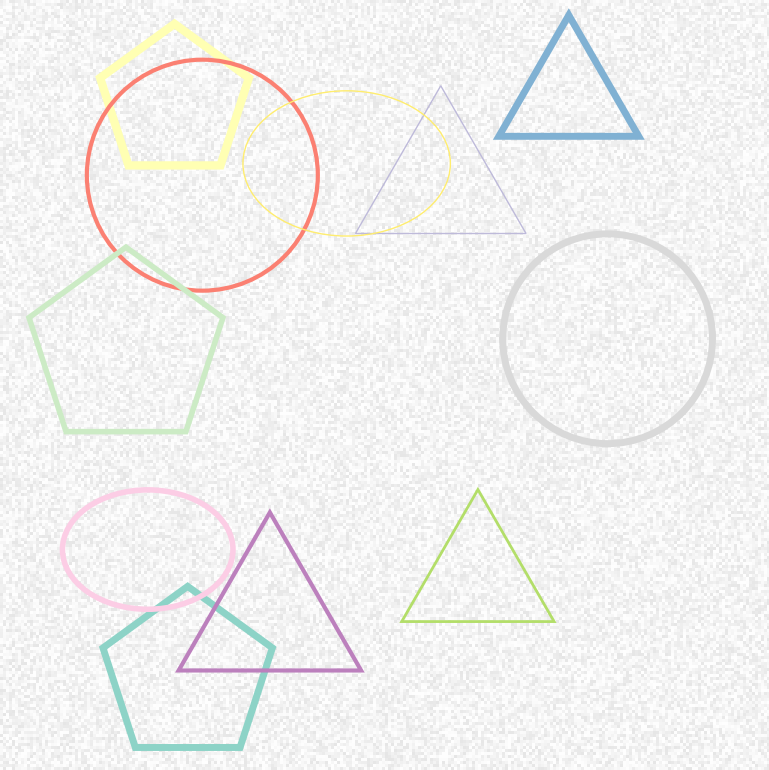[{"shape": "pentagon", "thickness": 2.5, "radius": 0.58, "center": [0.244, 0.123]}, {"shape": "pentagon", "thickness": 3, "radius": 0.51, "center": [0.227, 0.867]}, {"shape": "triangle", "thickness": 0.5, "radius": 0.64, "center": [0.572, 0.761]}, {"shape": "circle", "thickness": 1.5, "radius": 0.75, "center": [0.263, 0.773]}, {"shape": "triangle", "thickness": 2.5, "radius": 0.52, "center": [0.739, 0.875]}, {"shape": "triangle", "thickness": 1, "radius": 0.57, "center": [0.621, 0.25]}, {"shape": "oval", "thickness": 2, "radius": 0.55, "center": [0.192, 0.286]}, {"shape": "circle", "thickness": 2.5, "radius": 0.68, "center": [0.789, 0.56]}, {"shape": "triangle", "thickness": 1.5, "radius": 0.68, "center": [0.35, 0.198]}, {"shape": "pentagon", "thickness": 2, "radius": 0.66, "center": [0.164, 0.547]}, {"shape": "oval", "thickness": 0.5, "radius": 0.67, "center": [0.45, 0.788]}]